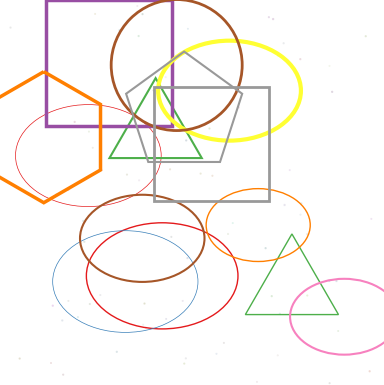[{"shape": "oval", "thickness": 0.5, "radius": 0.95, "center": [0.229, 0.596]}, {"shape": "oval", "thickness": 1, "radius": 0.98, "center": [0.421, 0.284]}, {"shape": "oval", "thickness": 0.5, "radius": 0.94, "center": [0.326, 0.269]}, {"shape": "triangle", "thickness": 1, "radius": 0.7, "center": [0.758, 0.253]}, {"shape": "triangle", "thickness": 1.5, "radius": 0.69, "center": [0.404, 0.659]}, {"shape": "square", "thickness": 2.5, "radius": 0.82, "center": [0.282, 0.837]}, {"shape": "oval", "thickness": 1, "radius": 0.68, "center": [0.671, 0.415]}, {"shape": "hexagon", "thickness": 2.5, "radius": 0.85, "center": [0.114, 0.644]}, {"shape": "oval", "thickness": 3, "radius": 0.93, "center": [0.596, 0.765]}, {"shape": "circle", "thickness": 2, "radius": 0.85, "center": [0.459, 0.831]}, {"shape": "oval", "thickness": 1.5, "radius": 0.81, "center": [0.369, 0.381]}, {"shape": "oval", "thickness": 1.5, "radius": 0.7, "center": [0.894, 0.177]}, {"shape": "square", "thickness": 2, "radius": 0.75, "center": [0.549, 0.626]}, {"shape": "pentagon", "thickness": 1.5, "radius": 0.79, "center": [0.478, 0.708]}]